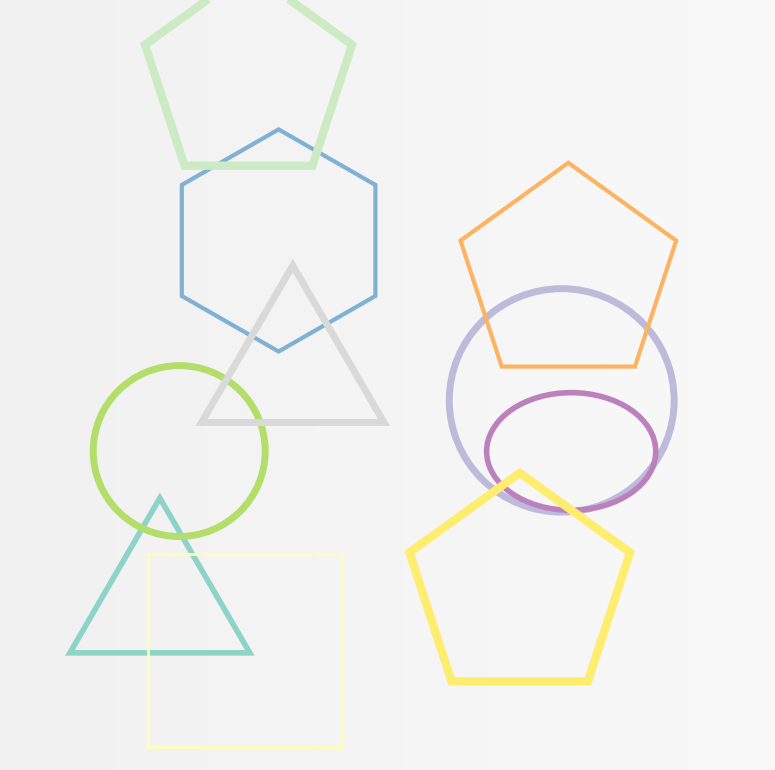[{"shape": "triangle", "thickness": 2, "radius": 0.67, "center": [0.206, 0.219]}, {"shape": "square", "thickness": 1, "radius": 0.63, "center": [0.317, 0.155]}, {"shape": "circle", "thickness": 2.5, "radius": 0.73, "center": [0.725, 0.48]}, {"shape": "hexagon", "thickness": 1.5, "radius": 0.72, "center": [0.359, 0.688]}, {"shape": "pentagon", "thickness": 1.5, "radius": 0.73, "center": [0.733, 0.642]}, {"shape": "circle", "thickness": 2.5, "radius": 0.55, "center": [0.231, 0.414]}, {"shape": "triangle", "thickness": 2.5, "radius": 0.68, "center": [0.378, 0.519]}, {"shape": "oval", "thickness": 2, "radius": 0.55, "center": [0.737, 0.414]}, {"shape": "pentagon", "thickness": 3, "radius": 0.7, "center": [0.321, 0.898]}, {"shape": "pentagon", "thickness": 3, "radius": 0.75, "center": [0.671, 0.236]}]